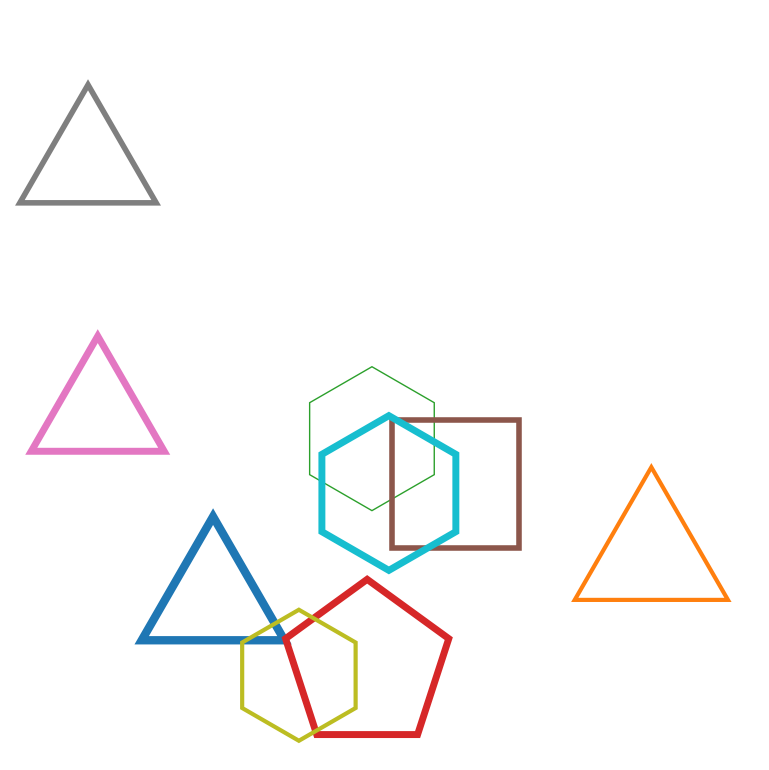[{"shape": "triangle", "thickness": 3, "radius": 0.54, "center": [0.277, 0.222]}, {"shape": "triangle", "thickness": 1.5, "radius": 0.57, "center": [0.846, 0.278]}, {"shape": "hexagon", "thickness": 0.5, "radius": 0.47, "center": [0.483, 0.43]}, {"shape": "pentagon", "thickness": 2.5, "radius": 0.56, "center": [0.477, 0.136]}, {"shape": "square", "thickness": 2, "radius": 0.41, "center": [0.592, 0.371]}, {"shape": "triangle", "thickness": 2.5, "radius": 0.5, "center": [0.127, 0.464]}, {"shape": "triangle", "thickness": 2, "radius": 0.51, "center": [0.114, 0.788]}, {"shape": "hexagon", "thickness": 1.5, "radius": 0.43, "center": [0.388, 0.123]}, {"shape": "hexagon", "thickness": 2.5, "radius": 0.5, "center": [0.505, 0.36]}]